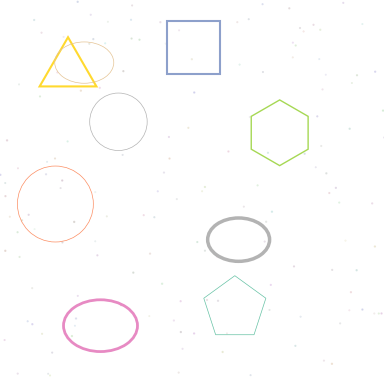[{"shape": "pentagon", "thickness": 0.5, "radius": 0.42, "center": [0.61, 0.199]}, {"shape": "circle", "thickness": 0.5, "radius": 0.49, "center": [0.144, 0.47]}, {"shape": "square", "thickness": 1.5, "radius": 0.35, "center": [0.502, 0.877]}, {"shape": "oval", "thickness": 2, "radius": 0.48, "center": [0.261, 0.154]}, {"shape": "hexagon", "thickness": 1, "radius": 0.43, "center": [0.726, 0.655]}, {"shape": "triangle", "thickness": 1.5, "radius": 0.43, "center": [0.177, 0.818]}, {"shape": "oval", "thickness": 0.5, "radius": 0.38, "center": [0.219, 0.837]}, {"shape": "circle", "thickness": 0.5, "radius": 0.37, "center": [0.308, 0.684]}, {"shape": "oval", "thickness": 2.5, "radius": 0.4, "center": [0.62, 0.378]}]